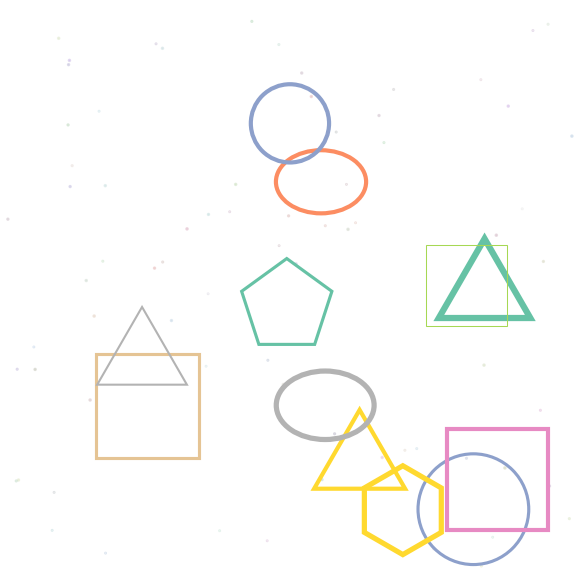[{"shape": "triangle", "thickness": 3, "radius": 0.46, "center": [0.839, 0.494]}, {"shape": "pentagon", "thickness": 1.5, "radius": 0.41, "center": [0.497, 0.469]}, {"shape": "oval", "thickness": 2, "radius": 0.39, "center": [0.556, 0.684]}, {"shape": "circle", "thickness": 1.5, "radius": 0.48, "center": [0.82, 0.117]}, {"shape": "circle", "thickness": 2, "radius": 0.34, "center": [0.502, 0.786]}, {"shape": "square", "thickness": 2, "radius": 0.44, "center": [0.861, 0.169]}, {"shape": "square", "thickness": 0.5, "radius": 0.35, "center": [0.808, 0.504]}, {"shape": "hexagon", "thickness": 2.5, "radius": 0.38, "center": [0.698, 0.116]}, {"shape": "triangle", "thickness": 2, "radius": 0.46, "center": [0.623, 0.198]}, {"shape": "square", "thickness": 1.5, "radius": 0.45, "center": [0.255, 0.296]}, {"shape": "triangle", "thickness": 1, "radius": 0.45, "center": [0.246, 0.378]}, {"shape": "oval", "thickness": 2.5, "radius": 0.42, "center": [0.563, 0.297]}]